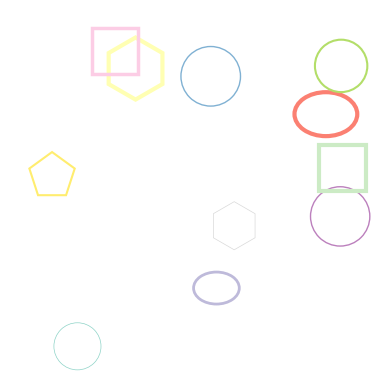[{"shape": "circle", "thickness": 0.5, "radius": 0.31, "center": [0.201, 0.1]}, {"shape": "hexagon", "thickness": 3, "radius": 0.4, "center": [0.352, 0.822]}, {"shape": "oval", "thickness": 2, "radius": 0.3, "center": [0.562, 0.252]}, {"shape": "oval", "thickness": 3, "radius": 0.41, "center": [0.846, 0.703]}, {"shape": "circle", "thickness": 1, "radius": 0.39, "center": [0.547, 0.802]}, {"shape": "circle", "thickness": 1.5, "radius": 0.34, "center": [0.886, 0.829]}, {"shape": "square", "thickness": 2.5, "radius": 0.3, "center": [0.299, 0.867]}, {"shape": "hexagon", "thickness": 0.5, "radius": 0.31, "center": [0.608, 0.414]}, {"shape": "circle", "thickness": 1, "radius": 0.39, "center": [0.884, 0.438]}, {"shape": "square", "thickness": 3, "radius": 0.3, "center": [0.89, 0.564]}, {"shape": "pentagon", "thickness": 1.5, "radius": 0.31, "center": [0.135, 0.543]}]